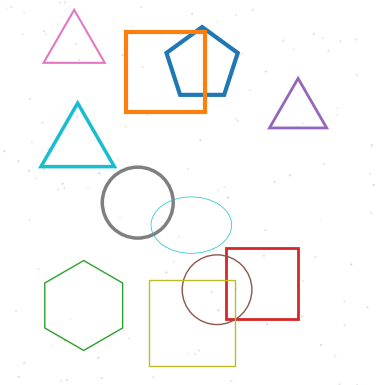[{"shape": "pentagon", "thickness": 3, "radius": 0.49, "center": [0.525, 0.832]}, {"shape": "square", "thickness": 3, "radius": 0.52, "center": [0.43, 0.813]}, {"shape": "hexagon", "thickness": 1, "radius": 0.58, "center": [0.217, 0.206]}, {"shape": "square", "thickness": 2, "radius": 0.46, "center": [0.681, 0.263]}, {"shape": "triangle", "thickness": 2, "radius": 0.43, "center": [0.774, 0.711]}, {"shape": "circle", "thickness": 1, "radius": 0.45, "center": [0.564, 0.248]}, {"shape": "triangle", "thickness": 1.5, "radius": 0.46, "center": [0.193, 0.883]}, {"shape": "circle", "thickness": 2.5, "radius": 0.46, "center": [0.358, 0.474]}, {"shape": "square", "thickness": 1, "radius": 0.56, "center": [0.498, 0.161]}, {"shape": "oval", "thickness": 0.5, "radius": 0.52, "center": [0.497, 0.415]}, {"shape": "triangle", "thickness": 2.5, "radius": 0.55, "center": [0.202, 0.622]}]